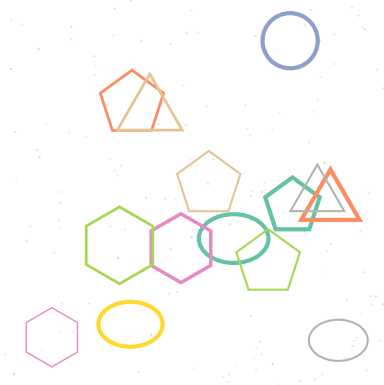[{"shape": "oval", "thickness": 3, "radius": 0.45, "center": [0.607, 0.38]}, {"shape": "pentagon", "thickness": 3, "radius": 0.37, "center": [0.76, 0.465]}, {"shape": "triangle", "thickness": 3, "radius": 0.44, "center": [0.858, 0.473]}, {"shape": "pentagon", "thickness": 2, "radius": 0.43, "center": [0.343, 0.731]}, {"shape": "circle", "thickness": 3, "radius": 0.36, "center": [0.754, 0.894]}, {"shape": "hexagon", "thickness": 1, "radius": 0.38, "center": [0.135, 0.124]}, {"shape": "hexagon", "thickness": 2.5, "radius": 0.45, "center": [0.47, 0.355]}, {"shape": "pentagon", "thickness": 1.5, "radius": 0.43, "center": [0.697, 0.318]}, {"shape": "hexagon", "thickness": 2, "radius": 0.5, "center": [0.31, 0.363]}, {"shape": "oval", "thickness": 3, "radius": 0.42, "center": [0.339, 0.158]}, {"shape": "pentagon", "thickness": 1.5, "radius": 0.43, "center": [0.542, 0.521]}, {"shape": "triangle", "thickness": 2, "radius": 0.49, "center": [0.389, 0.711]}, {"shape": "triangle", "thickness": 1.5, "radius": 0.4, "center": [0.824, 0.492]}, {"shape": "oval", "thickness": 1.5, "radius": 0.38, "center": [0.879, 0.116]}]